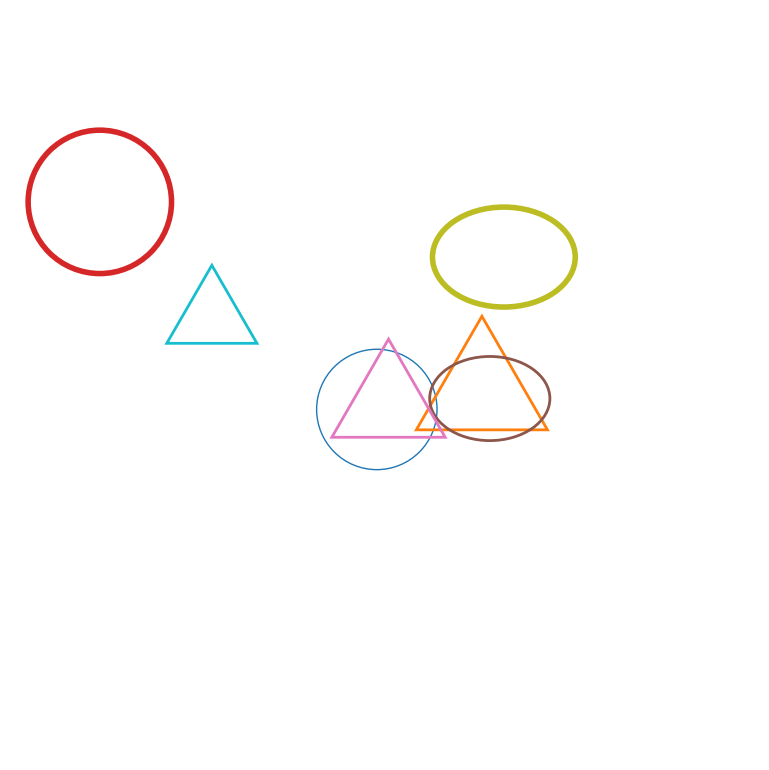[{"shape": "circle", "thickness": 0.5, "radius": 0.39, "center": [0.489, 0.468]}, {"shape": "triangle", "thickness": 1, "radius": 0.49, "center": [0.626, 0.491]}, {"shape": "circle", "thickness": 2, "radius": 0.47, "center": [0.13, 0.738]}, {"shape": "oval", "thickness": 1, "radius": 0.39, "center": [0.636, 0.482]}, {"shape": "triangle", "thickness": 1, "radius": 0.42, "center": [0.505, 0.475]}, {"shape": "oval", "thickness": 2, "radius": 0.46, "center": [0.654, 0.666]}, {"shape": "triangle", "thickness": 1, "radius": 0.34, "center": [0.275, 0.588]}]